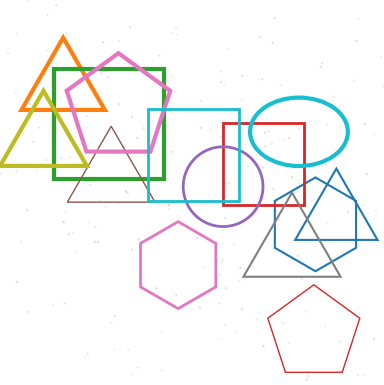[{"shape": "hexagon", "thickness": 1.5, "radius": 0.61, "center": [0.819, 0.417]}, {"shape": "triangle", "thickness": 1.5, "radius": 0.62, "center": [0.874, 0.439]}, {"shape": "triangle", "thickness": 3, "radius": 0.63, "center": [0.164, 0.777]}, {"shape": "square", "thickness": 3, "radius": 0.71, "center": [0.283, 0.677]}, {"shape": "pentagon", "thickness": 1, "radius": 0.63, "center": [0.815, 0.135]}, {"shape": "square", "thickness": 2, "radius": 0.53, "center": [0.684, 0.575]}, {"shape": "circle", "thickness": 2, "radius": 0.52, "center": [0.579, 0.515]}, {"shape": "triangle", "thickness": 1, "radius": 0.66, "center": [0.289, 0.541]}, {"shape": "hexagon", "thickness": 2, "radius": 0.56, "center": [0.463, 0.311]}, {"shape": "pentagon", "thickness": 3, "radius": 0.71, "center": [0.308, 0.721]}, {"shape": "triangle", "thickness": 1.5, "radius": 0.73, "center": [0.758, 0.354]}, {"shape": "triangle", "thickness": 3, "radius": 0.65, "center": [0.113, 0.634]}, {"shape": "oval", "thickness": 3, "radius": 0.63, "center": [0.777, 0.658]}, {"shape": "square", "thickness": 2, "radius": 0.59, "center": [0.503, 0.598]}]